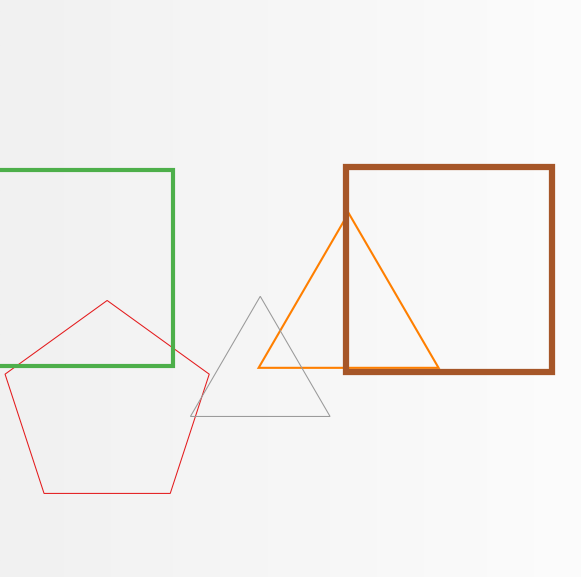[{"shape": "pentagon", "thickness": 0.5, "radius": 0.92, "center": [0.184, 0.294]}, {"shape": "square", "thickness": 2, "radius": 0.85, "center": [0.127, 0.535]}, {"shape": "triangle", "thickness": 1, "radius": 0.89, "center": [0.6, 0.452]}, {"shape": "square", "thickness": 3, "radius": 0.89, "center": [0.773, 0.532]}, {"shape": "triangle", "thickness": 0.5, "radius": 0.69, "center": [0.448, 0.347]}]